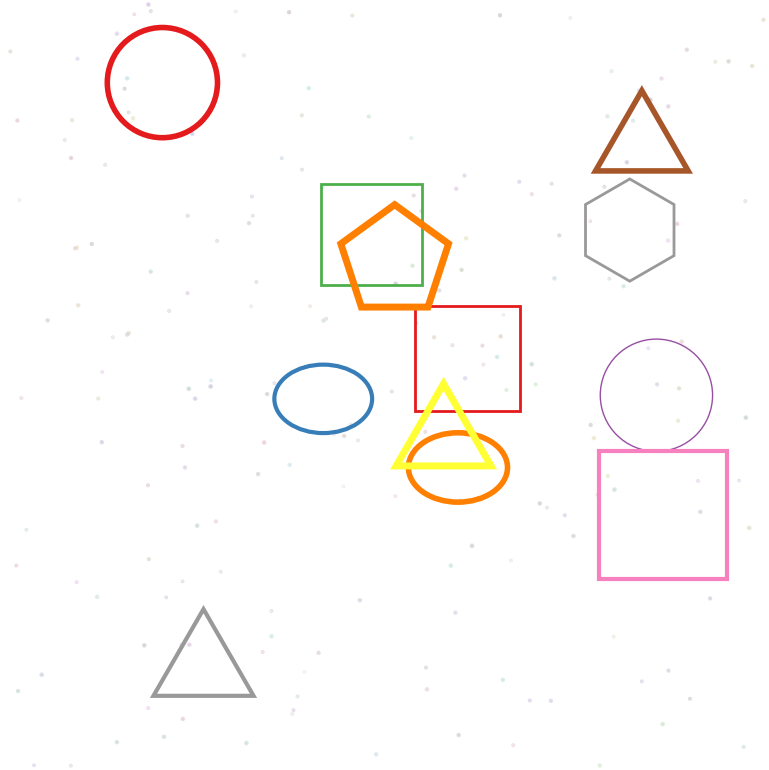[{"shape": "circle", "thickness": 2, "radius": 0.36, "center": [0.211, 0.893]}, {"shape": "square", "thickness": 1, "radius": 0.34, "center": [0.607, 0.535]}, {"shape": "oval", "thickness": 1.5, "radius": 0.32, "center": [0.42, 0.482]}, {"shape": "square", "thickness": 1, "radius": 0.33, "center": [0.483, 0.696]}, {"shape": "circle", "thickness": 0.5, "radius": 0.36, "center": [0.852, 0.487]}, {"shape": "oval", "thickness": 2, "radius": 0.32, "center": [0.595, 0.393]}, {"shape": "pentagon", "thickness": 2.5, "radius": 0.37, "center": [0.513, 0.661]}, {"shape": "triangle", "thickness": 2.5, "radius": 0.36, "center": [0.576, 0.43]}, {"shape": "triangle", "thickness": 2, "radius": 0.35, "center": [0.834, 0.813]}, {"shape": "square", "thickness": 1.5, "radius": 0.42, "center": [0.861, 0.331]}, {"shape": "hexagon", "thickness": 1, "radius": 0.33, "center": [0.818, 0.701]}, {"shape": "triangle", "thickness": 1.5, "radius": 0.38, "center": [0.264, 0.134]}]